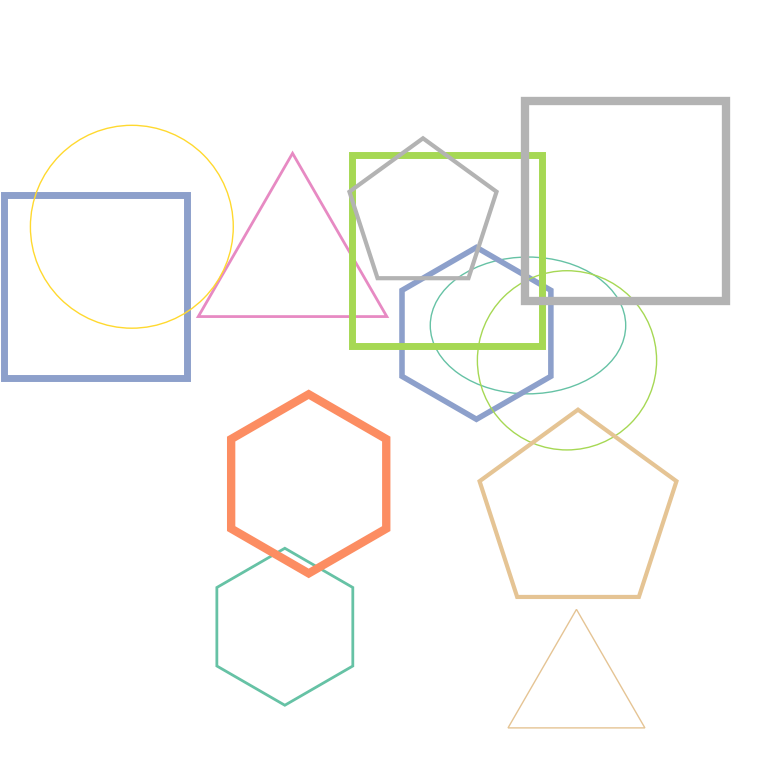[{"shape": "hexagon", "thickness": 1, "radius": 0.51, "center": [0.37, 0.186]}, {"shape": "oval", "thickness": 0.5, "radius": 0.63, "center": [0.686, 0.577]}, {"shape": "hexagon", "thickness": 3, "radius": 0.58, "center": [0.401, 0.372]}, {"shape": "square", "thickness": 2.5, "radius": 0.6, "center": [0.124, 0.628]}, {"shape": "hexagon", "thickness": 2, "radius": 0.56, "center": [0.619, 0.567]}, {"shape": "triangle", "thickness": 1, "radius": 0.71, "center": [0.38, 0.66]}, {"shape": "square", "thickness": 2.5, "radius": 0.62, "center": [0.58, 0.675]}, {"shape": "circle", "thickness": 0.5, "radius": 0.58, "center": [0.736, 0.532]}, {"shape": "circle", "thickness": 0.5, "radius": 0.66, "center": [0.171, 0.706]}, {"shape": "pentagon", "thickness": 1.5, "radius": 0.67, "center": [0.751, 0.334]}, {"shape": "triangle", "thickness": 0.5, "radius": 0.51, "center": [0.749, 0.106]}, {"shape": "pentagon", "thickness": 1.5, "radius": 0.5, "center": [0.549, 0.72]}, {"shape": "square", "thickness": 3, "radius": 0.65, "center": [0.812, 0.739]}]